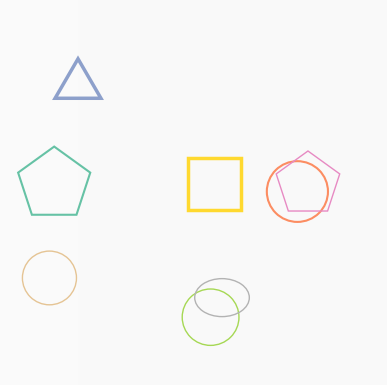[{"shape": "pentagon", "thickness": 1.5, "radius": 0.49, "center": [0.14, 0.521]}, {"shape": "circle", "thickness": 1.5, "radius": 0.39, "center": [0.767, 0.502]}, {"shape": "triangle", "thickness": 2.5, "radius": 0.34, "center": [0.201, 0.779]}, {"shape": "pentagon", "thickness": 1, "radius": 0.43, "center": [0.795, 0.522]}, {"shape": "circle", "thickness": 1, "radius": 0.37, "center": [0.543, 0.176]}, {"shape": "square", "thickness": 2.5, "radius": 0.34, "center": [0.554, 0.522]}, {"shape": "circle", "thickness": 1, "radius": 0.35, "center": [0.128, 0.278]}, {"shape": "oval", "thickness": 1, "radius": 0.35, "center": [0.573, 0.227]}]